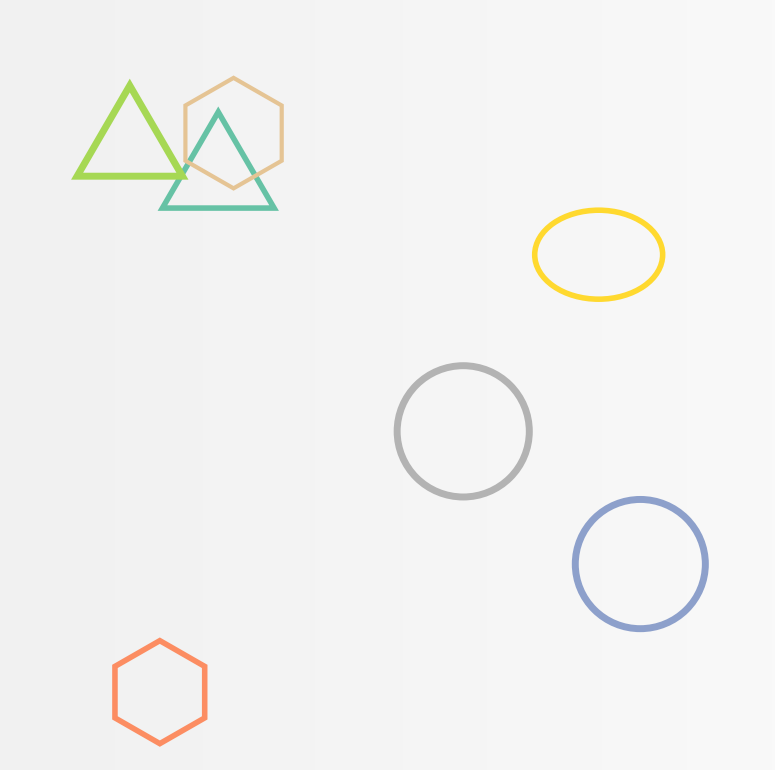[{"shape": "triangle", "thickness": 2, "radius": 0.42, "center": [0.282, 0.771]}, {"shape": "hexagon", "thickness": 2, "radius": 0.33, "center": [0.206, 0.101]}, {"shape": "circle", "thickness": 2.5, "radius": 0.42, "center": [0.826, 0.267]}, {"shape": "triangle", "thickness": 2.5, "radius": 0.39, "center": [0.167, 0.81]}, {"shape": "oval", "thickness": 2, "radius": 0.41, "center": [0.772, 0.669]}, {"shape": "hexagon", "thickness": 1.5, "radius": 0.36, "center": [0.301, 0.827]}, {"shape": "circle", "thickness": 2.5, "radius": 0.43, "center": [0.598, 0.44]}]